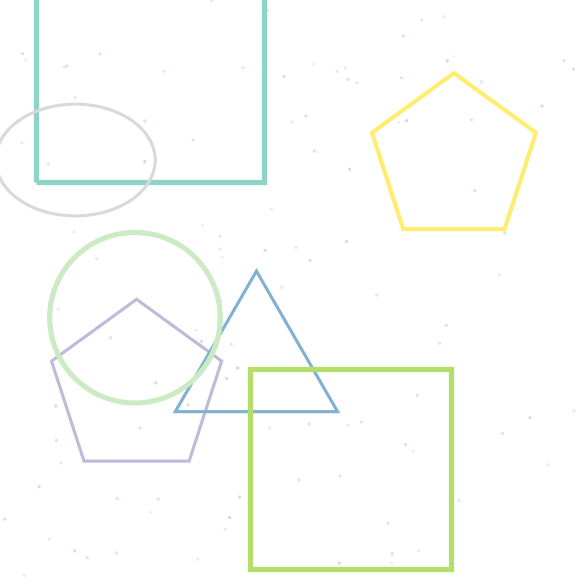[{"shape": "square", "thickness": 2.5, "radius": 0.99, "center": [0.26, 0.882]}, {"shape": "pentagon", "thickness": 1.5, "radius": 0.77, "center": [0.237, 0.326]}, {"shape": "triangle", "thickness": 1.5, "radius": 0.81, "center": [0.444, 0.367]}, {"shape": "square", "thickness": 2.5, "radius": 0.87, "center": [0.607, 0.187]}, {"shape": "oval", "thickness": 1.5, "radius": 0.69, "center": [0.131, 0.722]}, {"shape": "circle", "thickness": 2.5, "radius": 0.74, "center": [0.234, 0.449]}, {"shape": "pentagon", "thickness": 2, "radius": 0.75, "center": [0.786, 0.723]}]